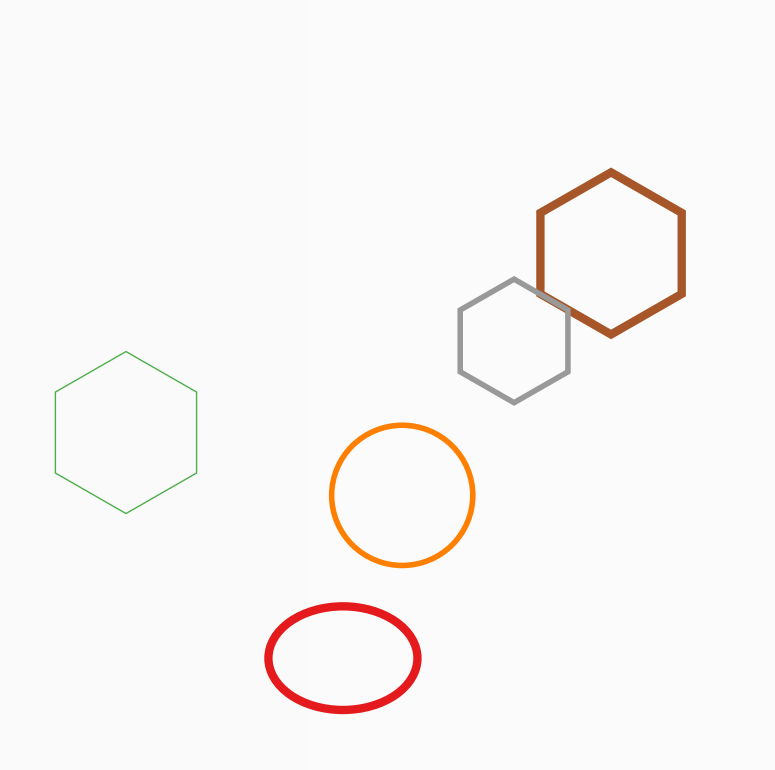[{"shape": "oval", "thickness": 3, "radius": 0.48, "center": [0.442, 0.145]}, {"shape": "hexagon", "thickness": 0.5, "radius": 0.53, "center": [0.163, 0.438]}, {"shape": "circle", "thickness": 2, "radius": 0.46, "center": [0.519, 0.357]}, {"shape": "hexagon", "thickness": 3, "radius": 0.53, "center": [0.788, 0.671]}, {"shape": "hexagon", "thickness": 2, "radius": 0.4, "center": [0.663, 0.557]}]